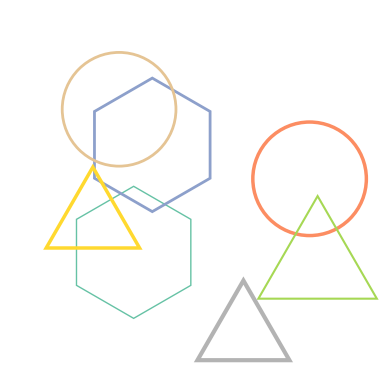[{"shape": "hexagon", "thickness": 1, "radius": 0.86, "center": [0.347, 0.345]}, {"shape": "circle", "thickness": 2.5, "radius": 0.74, "center": [0.804, 0.536]}, {"shape": "hexagon", "thickness": 2, "radius": 0.87, "center": [0.396, 0.624]}, {"shape": "triangle", "thickness": 1.5, "radius": 0.89, "center": [0.825, 0.313]}, {"shape": "triangle", "thickness": 2.5, "radius": 0.7, "center": [0.241, 0.426]}, {"shape": "circle", "thickness": 2, "radius": 0.74, "center": [0.309, 0.716]}, {"shape": "triangle", "thickness": 3, "radius": 0.69, "center": [0.632, 0.133]}]